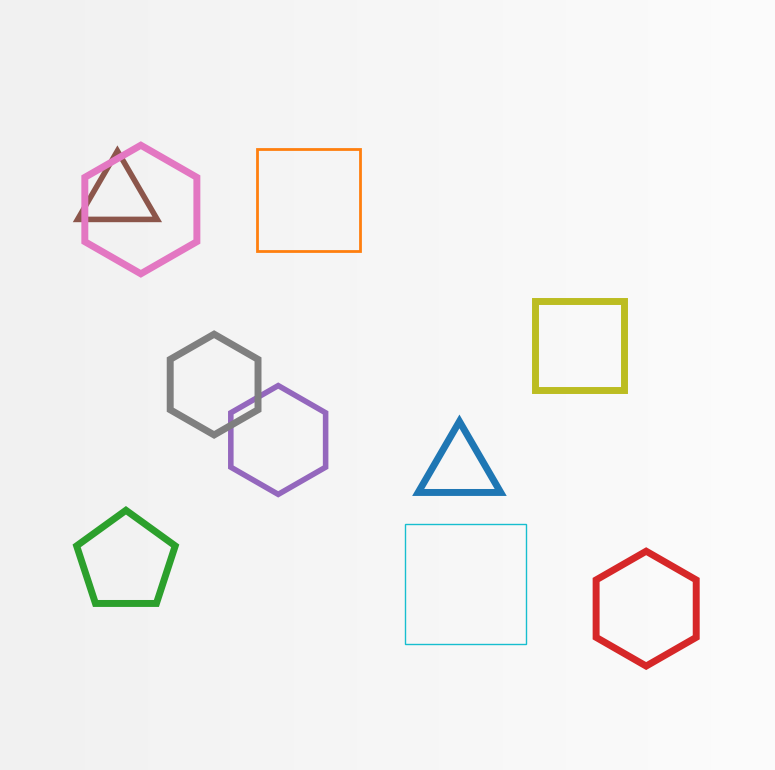[{"shape": "triangle", "thickness": 2.5, "radius": 0.31, "center": [0.593, 0.391]}, {"shape": "square", "thickness": 1, "radius": 0.33, "center": [0.398, 0.74]}, {"shape": "pentagon", "thickness": 2.5, "radius": 0.33, "center": [0.163, 0.27]}, {"shape": "hexagon", "thickness": 2.5, "radius": 0.37, "center": [0.834, 0.21]}, {"shape": "hexagon", "thickness": 2, "radius": 0.35, "center": [0.359, 0.429]}, {"shape": "triangle", "thickness": 2, "radius": 0.3, "center": [0.152, 0.745]}, {"shape": "hexagon", "thickness": 2.5, "radius": 0.42, "center": [0.182, 0.728]}, {"shape": "hexagon", "thickness": 2.5, "radius": 0.33, "center": [0.276, 0.501]}, {"shape": "square", "thickness": 2.5, "radius": 0.29, "center": [0.748, 0.551]}, {"shape": "square", "thickness": 0.5, "radius": 0.39, "center": [0.601, 0.242]}]